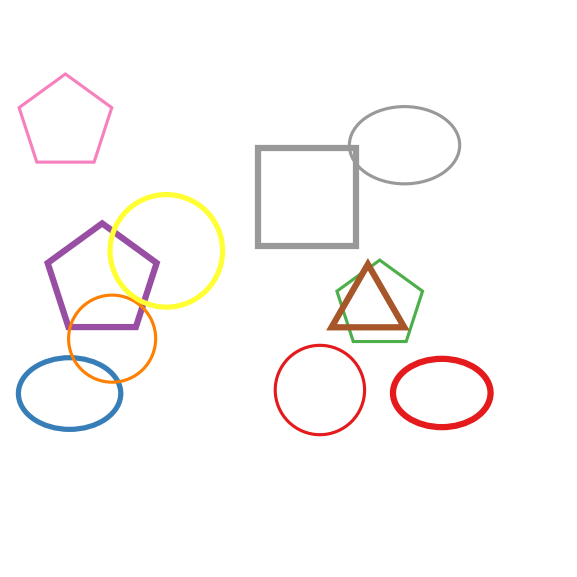[{"shape": "oval", "thickness": 3, "radius": 0.42, "center": [0.765, 0.319]}, {"shape": "circle", "thickness": 1.5, "radius": 0.39, "center": [0.554, 0.324]}, {"shape": "oval", "thickness": 2.5, "radius": 0.44, "center": [0.121, 0.318]}, {"shape": "pentagon", "thickness": 1.5, "radius": 0.39, "center": [0.658, 0.471]}, {"shape": "pentagon", "thickness": 3, "radius": 0.5, "center": [0.177, 0.513]}, {"shape": "circle", "thickness": 1.5, "radius": 0.38, "center": [0.194, 0.413]}, {"shape": "circle", "thickness": 2.5, "radius": 0.49, "center": [0.288, 0.565]}, {"shape": "triangle", "thickness": 3, "radius": 0.36, "center": [0.637, 0.469]}, {"shape": "pentagon", "thickness": 1.5, "radius": 0.42, "center": [0.113, 0.787]}, {"shape": "square", "thickness": 3, "radius": 0.42, "center": [0.532, 0.658]}, {"shape": "oval", "thickness": 1.5, "radius": 0.48, "center": [0.7, 0.748]}]